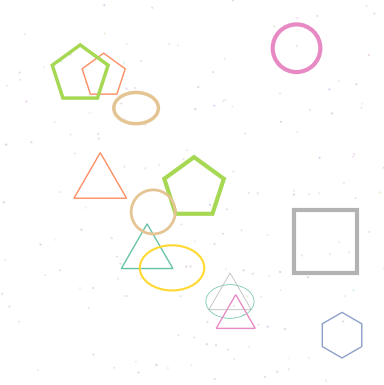[{"shape": "triangle", "thickness": 1, "radius": 0.39, "center": [0.382, 0.341]}, {"shape": "oval", "thickness": 0.5, "radius": 0.31, "center": [0.597, 0.217]}, {"shape": "triangle", "thickness": 1, "radius": 0.39, "center": [0.26, 0.525]}, {"shape": "pentagon", "thickness": 1, "radius": 0.29, "center": [0.269, 0.803]}, {"shape": "hexagon", "thickness": 1, "radius": 0.3, "center": [0.888, 0.129]}, {"shape": "circle", "thickness": 3, "radius": 0.31, "center": [0.77, 0.875]}, {"shape": "triangle", "thickness": 1, "radius": 0.29, "center": [0.612, 0.176]}, {"shape": "pentagon", "thickness": 2.5, "radius": 0.38, "center": [0.208, 0.807]}, {"shape": "pentagon", "thickness": 3, "radius": 0.41, "center": [0.504, 0.511]}, {"shape": "oval", "thickness": 1.5, "radius": 0.42, "center": [0.447, 0.304]}, {"shape": "circle", "thickness": 2, "radius": 0.29, "center": [0.398, 0.45]}, {"shape": "oval", "thickness": 2.5, "radius": 0.29, "center": [0.354, 0.719]}, {"shape": "triangle", "thickness": 0.5, "radius": 0.32, "center": [0.598, 0.227]}, {"shape": "square", "thickness": 3, "radius": 0.41, "center": [0.844, 0.372]}]